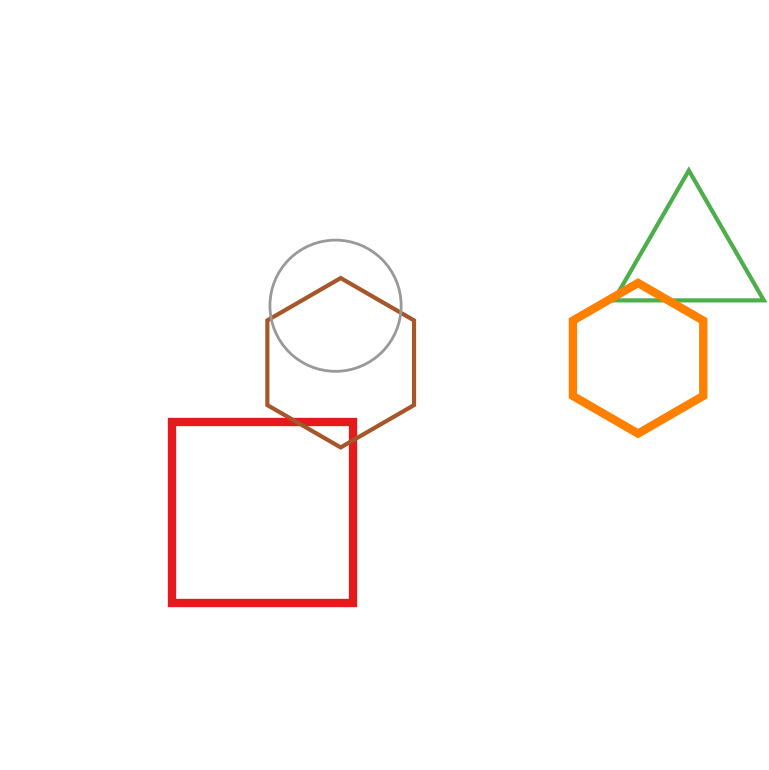[{"shape": "square", "thickness": 3, "radius": 0.59, "center": [0.341, 0.334]}, {"shape": "triangle", "thickness": 1.5, "radius": 0.56, "center": [0.895, 0.666]}, {"shape": "hexagon", "thickness": 3, "radius": 0.49, "center": [0.829, 0.535]}, {"shape": "hexagon", "thickness": 1.5, "radius": 0.55, "center": [0.442, 0.529]}, {"shape": "circle", "thickness": 1, "radius": 0.43, "center": [0.436, 0.603]}]